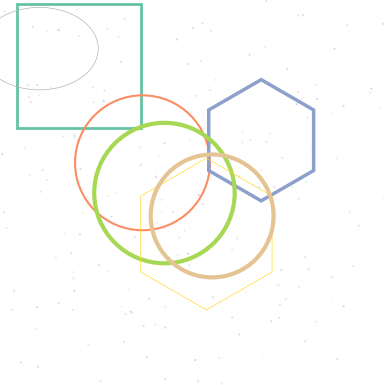[{"shape": "square", "thickness": 2, "radius": 0.8, "center": [0.204, 0.828]}, {"shape": "circle", "thickness": 1.5, "radius": 0.88, "center": [0.37, 0.577]}, {"shape": "hexagon", "thickness": 2.5, "radius": 0.79, "center": [0.678, 0.636]}, {"shape": "circle", "thickness": 3, "radius": 0.91, "center": [0.427, 0.499]}, {"shape": "hexagon", "thickness": 0.5, "radius": 0.99, "center": [0.536, 0.392]}, {"shape": "circle", "thickness": 3, "radius": 0.8, "center": [0.551, 0.439]}, {"shape": "oval", "thickness": 0.5, "radius": 0.76, "center": [0.102, 0.874]}]